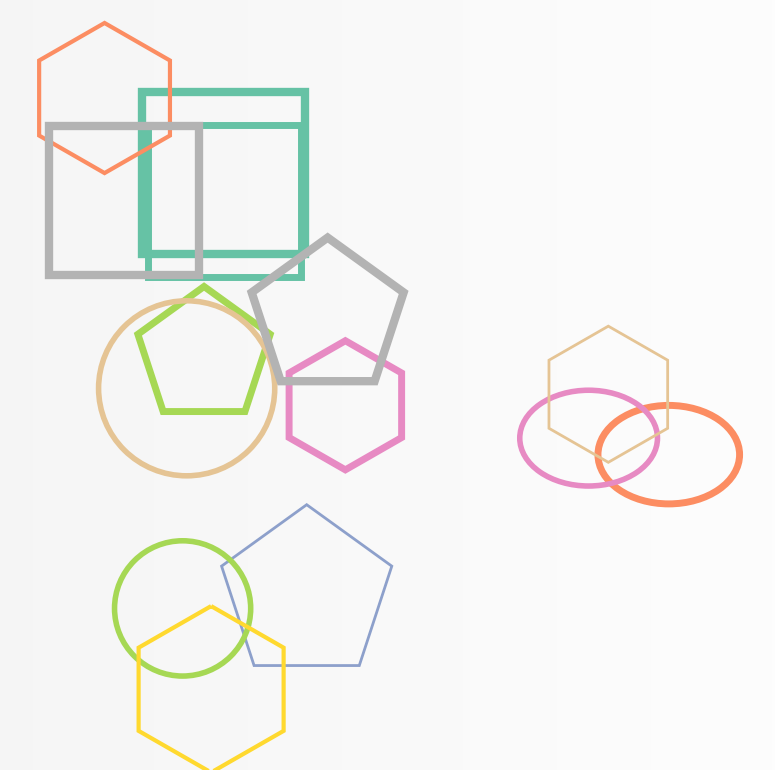[{"shape": "square", "thickness": 3, "radius": 0.53, "center": [0.289, 0.776]}, {"shape": "square", "thickness": 2.5, "radius": 0.49, "center": [0.29, 0.739]}, {"shape": "hexagon", "thickness": 1.5, "radius": 0.49, "center": [0.135, 0.873]}, {"shape": "oval", "thickness": 2.5, "radius": 0.46, "center": [0.863, 0.41]}, {"shape": "pentagon", "thickness": 1, "radius": 0.58, "center": [0.396, 0.229]}, {"shape": "oval", "thickness": 2, "radius": 0.44, "center": [0.76, 0.431]}, {"shape": "hexagon", "thickness": 2.5, "radius": 0.42, "center": [0.446, 0.474]}, {"shape": "circle", "thickness": 2, "radius": 0.44, "center": [0.236, 0.21]}, {"shape": "pentagon", "thickness": 2.5, "radius": 0.45, "center": [0.263, 0.538]}, {"shape": "hexagon", "thickness": 1.5, "radius": 0.54, "center": [0.272, 0.105]}, {"shape": "hexagon", "thickness": 1, "radius": 0.44, "center": [0.785, 0.488]}, {"shape": "circle", "thickness": 2, "radius": 0.57, "center": [0.241, 0.496]}, {"shape": "pentagon", "thickness": 3, "radius": 0.52, "center": [0.423, 0.588]}, {"shape": "square", "thickness": 3, "radius": 0.48, "center": [0.16, 0.74]}]